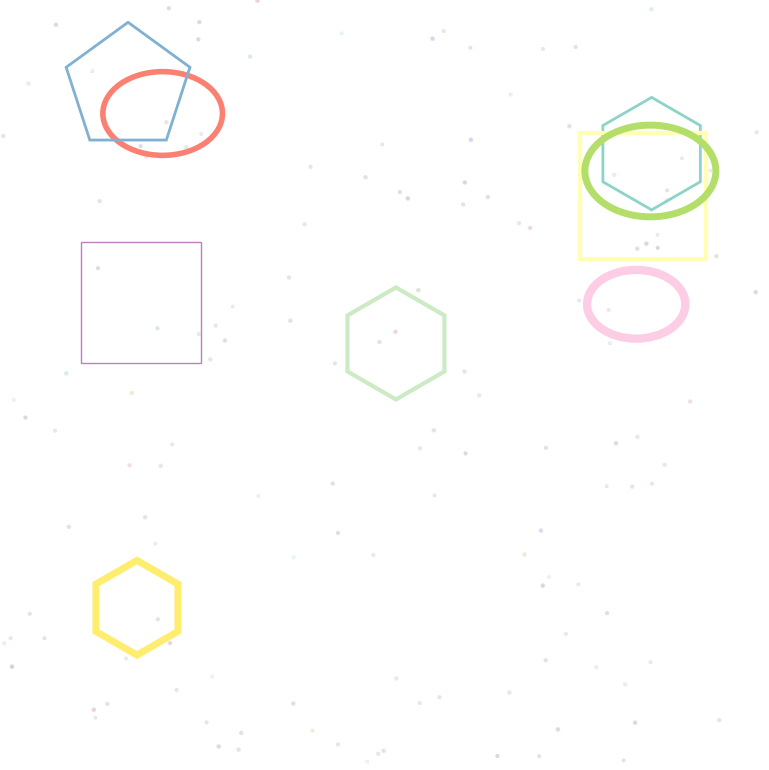[{"shape": "hexagon", "thickness": 1, "radius": 0.37, "center": [0.846, 0.8]}, {"shape": "square", "thickness": 1.5, "radius": 0.41, "center": [0.835, 0.745]}, {"shape": "oval", "thickness": 2, "radius": 0.39, "center": [0.211, 0.853]}, {"shape": "pentagon", "thickness": 1, "radius": 0.42, "center": [0.166, 0.886]}, {"shape": "oval", "thickness": 2.5, "radius": 0.43, "center": [0.845, 0.778]}, {"shape": "oval", "thickness": 3, "radius": 0.32, "center": [0.826, 0.605]}, {"shape": "square", "thickness": 0.5, "radius": 0.39, "center": [0.183, 0.607]}, {"shape": "hexagon", "thickness": 1.5, "radius": 0.36, "center": [0.514, 0.554]}, {"shape": "hexagon", "thickness": 2.5, "radius": 0.31, "center": [0.178, 0.211]}]